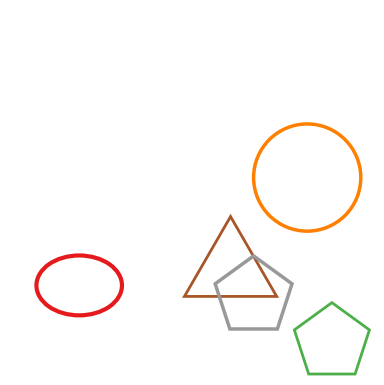[{"shape": "oval", "thickness": 3, "radius": 0.56, "center": [0.206, 0.259]}, {"shape": "pentagon", "thickness": 2, "radius": 0.51, "center": [0.862, 0.111]}, {"shape": "circle", "thickness": 2.5, "radius": 0.7, "center": [0.798, 0.539]}, {"shape": "triangle", "thickness": 2, "radius": 0.69, "center": [0.599, 0.299]}, {"shape": "pentagon", "thickness": 2.5, "radius": 0.52, "center": [0.659, 0.23]}]